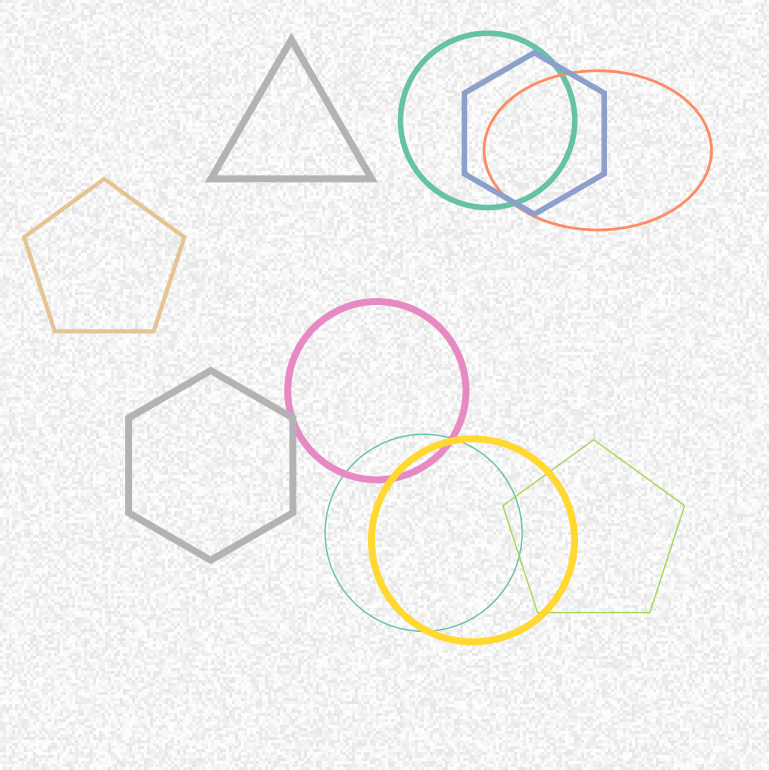[{"shape": "circle", "thickness": 2, "radius": 0.57, "center": [0.633, 0.844]}, {"shape": "circle", "thickness": 0.5, "radius": 0.64, "center": [0.55, 0.308]}, {"shape": "oval", "thickness": 1, "radius": 0.74, "center": [0.776, 0.805]}, {"shape": "hexagon", "thickness": 2, "radius": 0.52, "center": [0.694, 0.827]}, {"shape": "circle", "thickness": 2.5, "radius": 0.58, "center": [0.489, 0.493]}, {"shape": "pentagon", "thickness": 0.5, "radius": 0.62, "center": [0.771, 0.305]}, {"shape": "circle", "thickness": 2.5, "radius": 0.66, "center": [0.614, 0.298]}, {"shape": "pentagon", "thickness": 1.5, "radius": 0.55, "center": [0.135, 0.658]}, {"shape": "hexagon", "thickness": 2.5, "radius": 0.62, "center": [0.274, 0.396]}, {"shape": "triangle", "thickness": 2.5, "radius": 0.6, "center": [0.378, 0.828]}]